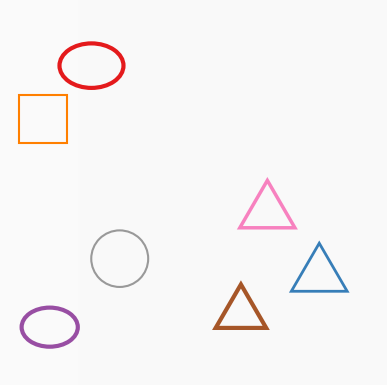[{"shape": "oval", "thickness": 3, "radius": 0.41, "center": [0.236, 0.829]}, {"shape": "triangle", "thickness": 2, "radius": 0.42, "center": [0.824, 0.285]}, {"shape": "oval", "thickness": 3, "radius": 0.36, "center": [0.128, 0.15]}, {"shape": "square", "thickness": 1.5, "radius": 0.31, "center": [0.112, 0.69]}, {"shape": "triangle", "thickness": 3, "radius": 0.38, "center": [0.622, 0.186]}, {"shape": "triangle", "thickness": 2.5, "radius": 0.41, "center": [0.69, 0.449]}, {"shape": "circle", "thickness": 1.5, "radius": 0.37, "center": [0.309, 0.328]}]